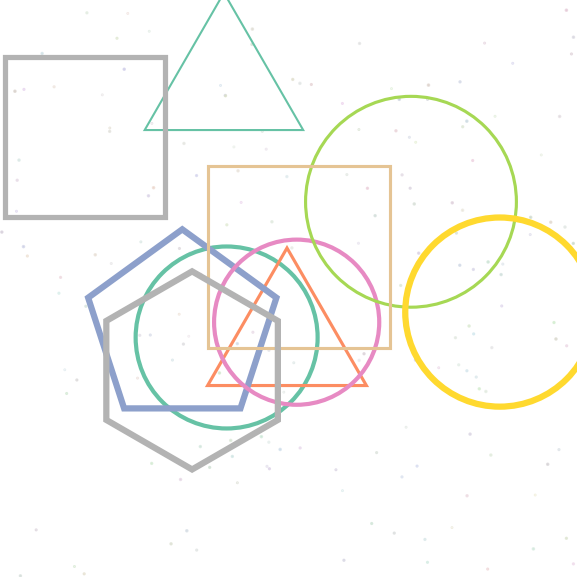[{"shape": "circle", "thickness": 2, "radius": 0.79, "center": [0.392, 0.415]}, {"shape": "triangle", "thickness": 1, "radius": 0.79, "center": [0.388, 0.853]}, {"shape": "triangle", "thickness": 1.5, "radius": 0.79, "center": [0.497, 0.411]}, {"shape": "pentagon", "thickness": 3, "radius": 0.86, "center": [0.316, 0.431]}, {"shape": "circle", "thickness": 2, "radius": 0.71, "center": [0.514, 0.441]}, {"shape": "circle", "thickness": 1.5, "radius": 0.91, "center": [0.712, 0.65]}, {"shape": "circle", "thickness": 3, "radius": 0.82, "center": [0.865, 0.459]}, {"shape": "square", "thickness": 1.5, "radius": 0.79, "center": [0.518, 0.554]}, {"shape": "square", "thickness": 2.5, "radius": 0.69, "center": [0.148, 0.762]}, {"shape": "hexagon", "thickness": 3, "radius": 0.86, "center": [0.333, 0.358]}]